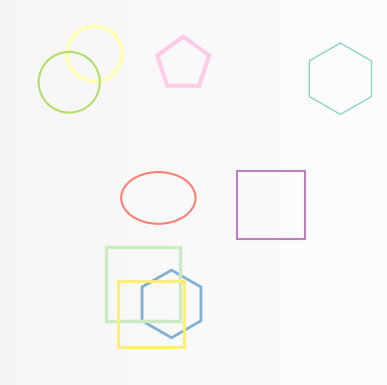[{"shape": "hexagon", "thickness": 1, "radius": 0.46, "center": [0.878, 0.796]}, {"shape": "circle", "thickness": 2.5, "radius": 0.36, "center": [0.244, 0.861]}, {"shape": "oval", "thickness": 1.5, "radius": 0.48, "center": [0.409, 0.486]}, {"shape": "hexagon", "thickness": 2, "radius": 0.44, "center": [0.443, 0.211]}, {"shape": "circle", "thickness": 1.5, "radius": 0.39, "center": [0.179, 0.786]}, {"shape": "pentagon", "thickness": 3, "radius": 0.35, "center": [0.473, 0.834]}, {"shape": "square", "thickness": 1.5, "radius": 0.44, "center": [0.7, 0.467]}, {"shape": "square", "thickness": 2.5, "radius": 0.48, "center": [0.369, 0.262]}, {"shape": "square", "thickness": 2, "radius": 0.42, "center": [0.39, 0.184]}]